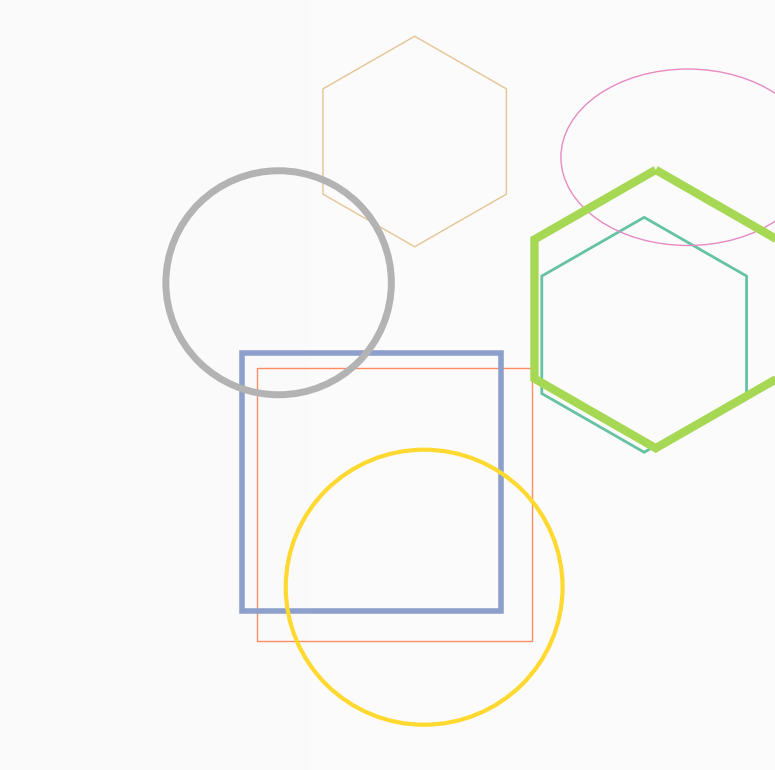[{"shape": "hexagon", "thickness": 1, "radius": 0.76, "center": [0.831, 0.565]}, {"shape": "square", "thickness": 0.5, "radius": 0.89, "center": [0.509, 0.345]}, {"shape": "square", "thickness": 2, "radius": 0.84, "center": [0.479, 0.374]}, {"shape": "oval", "thickness": 0.5, "radius": 0.82, "center": [0.887, 0.796]}, {"shape": "hexagon", "thickness": 3, "radius": 0.9, "center": [0.846, 0.599]}, {"shape": "circle", "thickness": 1.5, "radius": 0.89, "center": [0.547, 0.237]}, {"shape": "hexagon", "thickness": 0.5, "radius": 0.68, "center": [0.535, 0.816]}, {"shape": "circle", "thickness": 2.5, "radius": 0.73, "center": [0.36, 0.633]}]